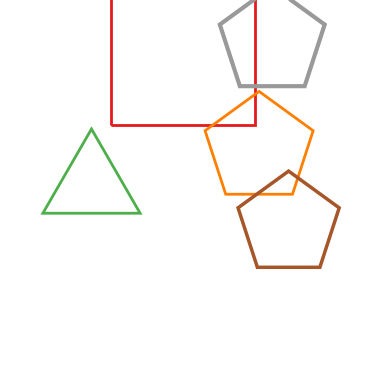[{"shape": "square", "thickness": 2, "radius": 0.93, "center": [0.475, 0.863]}, {"shape": "triangle", "thickness": 2, "radius": 0.73, "center": [0.238, 0.519]}, {"shape": "pentagon", "thickness": 2, "radius": 0.74, "center": [0.673, 0.615]}, {"shape": "pentagon", "thickness": 2.5, "radius": 0.69, "center": [0.75, 0.417]}, {"shape": "pentagon", "thickness": 3, "radius": 0.72, "center": [0.707, 0.892]}]